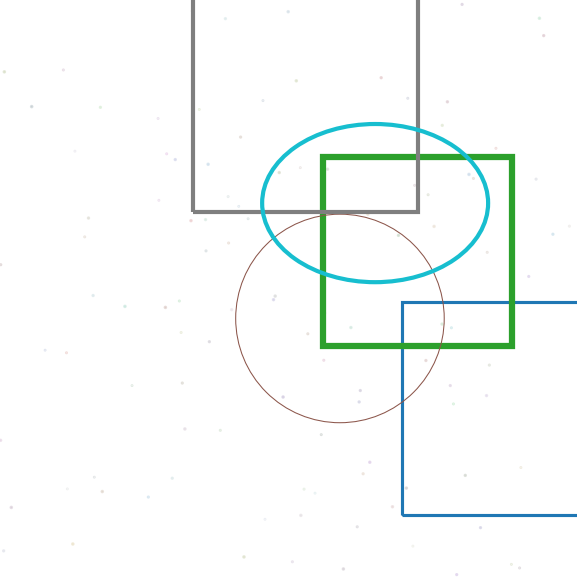[{"shape": "square", "thickness": 1.5, "radius": 0.92, "center": [0.881, 0.291]}, {"shape": "square", "thickness": 3, "radius": 0.82, "center": [0.722, 0.563]}, {"shape": "circle", "thickness": 0.5, "radius": 0.9, "center": [0.589, 0.448]}, {"shape": "square", "thickness": 2, "radius": 0.98, "center": [0.529, 0.827]}, {"shape": "oval", "thickness": 2, "radius": 0.98, "center": [0.65, 0.647]}]